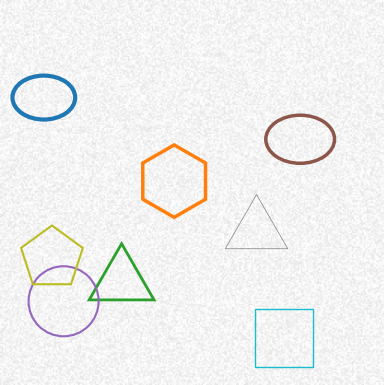[{"shape": "oval", "thickness": 3, "radius": 0.41, "center": [0.114, 0.747]}, {"shape": "hexagon", "thickness": 2.5, "radius": 0.47, "center": [0.452, 0.53]}, {"shape": "triangle", "thickness": 2, "radius": 0.49, "center": [0.316, 0.27]}, {"shape": "circle", "thickness": 1.5, "radius": 0.45, "center": [0.165, 0.217]}, {"shape": "oval", "thickness": 2.5, "radius": 0.45, "center": [0.78, 0.638]}, {"shape": "triangle", "thickness": 0.5, "radius": 0.47, "center": [0.666, 0.401]}, {"shape": "pentagon", "thickness": 1.5, "radius": 0.42, "center": [0.135, 0.33]}, {"shape": "square", "thickness": 1, "radius": 0.38, "center": [0.738, 0.122]}]